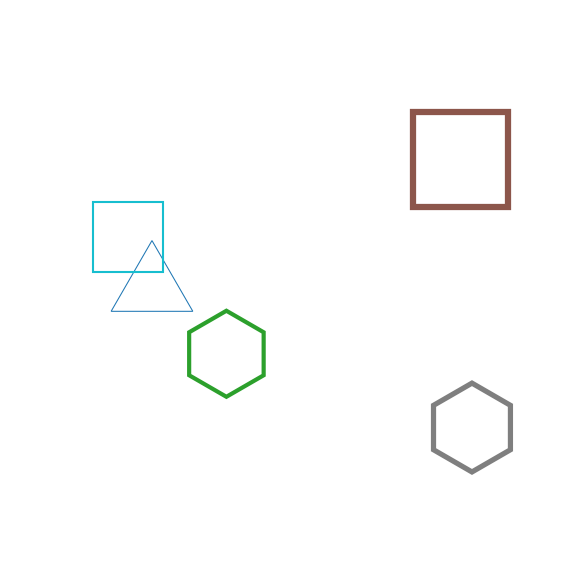[{"shape": "triangle", "thickness": 0.5, "radius": 0.41, "center": [0.263, 0.501]}, {"shape": "hexagon", "thickness": 2, "radius": 0.37, "center": [0.392, 0.387]}, {"shape": "square", "thickness": 3, "radius": 0.41, "center": [0.798, 0.723]}, {"shape": "hexagon", "thickness": 2.5, "radius": 0.38, "center": [0.817, 0.259]}, {"shape": "square", "thickness": 1, "radius": 0.3, "center": [0.221, 0.589]}]